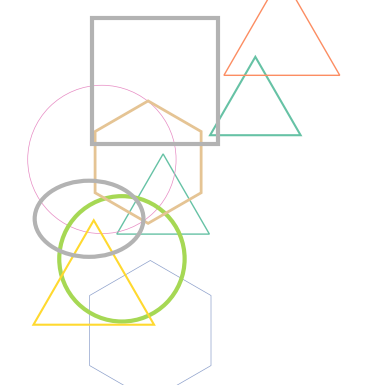[{"shape": "triangle", "thickness": 1, "radius": 0.69, "center": [0.424, 0.461]}, {"shape": "triangle", "thickness": 1.5, "radius": 0.68, "center": [0.663, 0.717]}, {"shape": "triangle", "thickness": 1, "radius": 0.87, "center": [0.732, 0.891]}, {"shape": "hexagon", "thickness": 0.5, "radius": 0.91, "center": [0.39, 0.141]}, {"shape": "circle", "thickness": 0.5, "radius": 0.96, "center": [0.265, 0.586]}, {"shape": "circle", "thickness": 3, "radius": 0.81, "center": [0.317, 0.328]}, {"shape": "triangle", "thickness": 1.5, "radius": 0.9, "center": [0.244, 0.247]}, {"shape": "hexagon", "thickness": 2, "radius": 0.8, "center": [0.385, 0.579]}, {"shape": "oval", "thickness": 3, "radius": 0.71, "center": [0.231, 0.432]}, {"shape": "square", "thickness": 3, "radius": 0.82, "center": [0.403, 0.79]}]